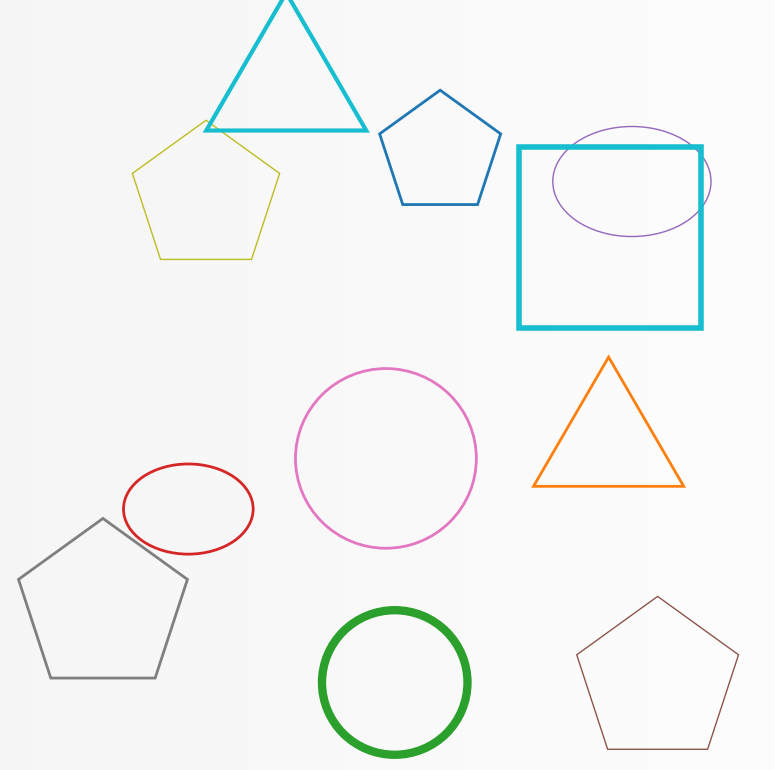[{"shape": "pentagon", "thickness": 1, "radius": 0.41, "center": [0.568, 0.801]}, {"shape": "triangle", "thickness": 1, "radius": 0.56, "center": [0.785, 0.424]}, {"shape": "circle", "thickness": 3, "radius": 0.47, "center": [0.509, 0.114]}, {"shape": "oval", "thickness": 1, "radius": 0.42, "center": [0.243, 0.339]}, {"shape": "oval", "thickness": 0.5, "radius": 0.51, "center": [0.815, 0.764]}, {"shape": "pentagon", "thickness": 0.5, "radius": 0.55, "center": [0.849, 0.116]}, {"shape": "circle", "thickness": 1, "radius": 0.58, "center": [0.498, 0.405]}, {"shape": "pentagon", "thickness": 1, "radius": 0.57, "center": [0.133, 0.212]}, {"shape": "pentagon", "thickness": 0.5, "radius": 0.5, "center": [0.266, 0.744]}, {"shape": "square", "thickness": 2, "radius": 0.59, "center": [0.787, 0.692]}, {"shape": "triangle", "thickness": 1.5, "radius": 0.6, "center": [0.369, 0.89]}]